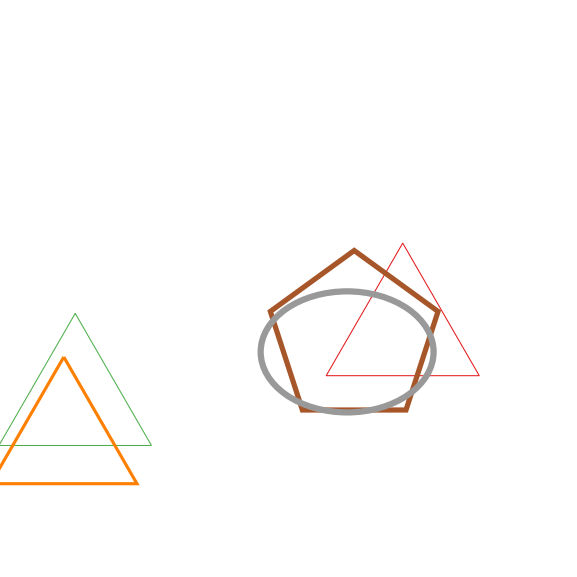[{"shape": "triangle", "thickness": 0.5, "radius": 0.77, "center": [0.697, 0.425]}, {"shape": "triangle", "thickness": 0.5, "radius": 0.76, "center": [0.13, 0.304]}, {"shape": "triangle", "thickness": 1.5, "radius": 0.73, "center": [0.11, 0.235]}, {"shape": "pentagon", "thickness": 2.5, "radius": 0.76, "center": [0.613, 0.413]}, {"shape": "oval", "thickness": 3, "radius": 0.75, "center": [0.601, 0.39]}]